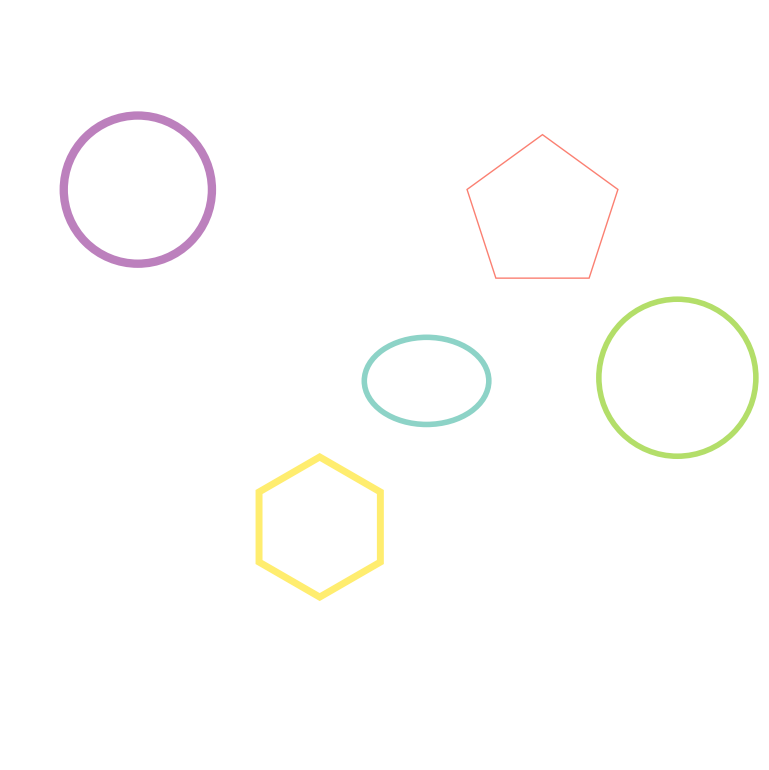[{"shape": "oval", "thickness": 2, "radius": 0.4, "center": [0.554, 0.505]}, {"shape": "pentagon", "thickness": 0.5, "radius": 0.52, "center": [0.705, 0.722]}, {"shape": "circle", "thickness": 2, "radius": 0.51, "center": [0.88, 0.509]}, {"shape": "circle", "thickness": 3, "radius": 0.48, "center": [0.179, 0.754]}, {"shape": "hexagon", "thickness": 2.5, "radius": 0.45, "center": [0.415, 0.316]}]